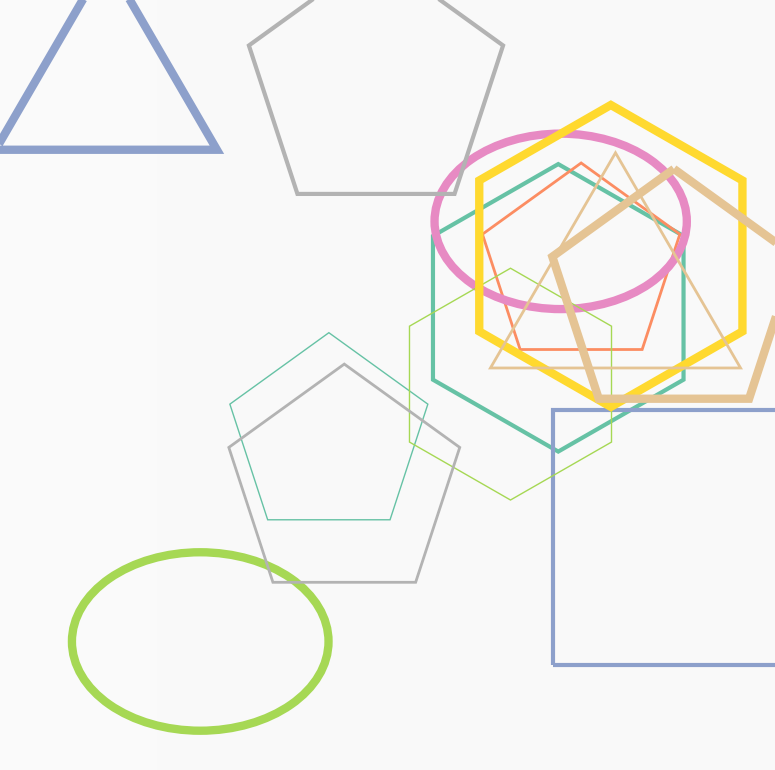[{"shape": "hexagon", "thickness": 1.5, "radius": 0.93, "center": [0.72, 0.6]}, {"shape": "pentagon", "thickness": 0.5, "radius": 0.67, "center": [0.424, 0.434]}, {"shape": "pentagon", "thickness": 1, "radius": 0.67, "center": [0.75, 0.654]}, {"shape": "square", "thickness": 1.5, "radius": 0.83, "center": [0.879, 0.302]}, {"shape": "triangle", "thickness": 3, "radius": 0.82, "center": [0.137, 0.888]}, {"shape": "oval", "thickness": 3, "radius": 0.81, "center": [0.723, 0.713]}, {"shape": "hexagon", "thickness": 0.5, "radius": 0.75, "center": [0.659, 0.501]}, {"shape": "oval", "thickness": 3, "radius": 0.83, "center": [0.258, 0.167]}, {"shape": "hexagon", "thickness": 3, "radius": 0.98, "center": [0.788, 0.668]}, {"shape": "pentagon", "thickness": 3, "radius": 0.82, "center": [0.87, 0.616]}, {"shape": "triangle", "thickness": 1, "radius": 0.93, "center": [0.794, 0.615]}, {"shape": "pentagon", "thickness": 1, "radius": 0.78, "center": [0.444, 0.371]}, {"shape": "pentagon", "thickness": 1.5, "radius": 0.86, "center": [0.485, 0.888]}]